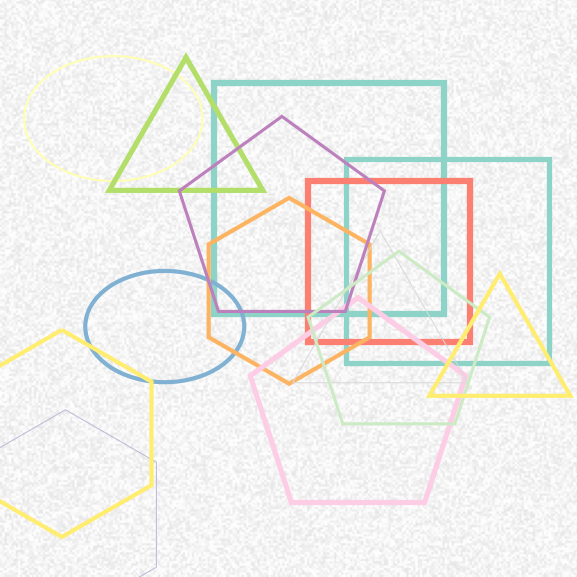[{"shape": "square", "thickness": 3, "radius": 1.0, "center": [0.57, 0.655]}, {"shape": "square", "thickness": 2.5, "radius": 0.88, "center": [0.775, 0.548]}, {"shape": "oval", "thickness": 1, "radius": 0.77, "center": [0.196, 0.794]}, {"shape": "hexagon", "thickness": 0.5, "radius": 0.91, "center": [0.113, 0.108]}, {"shape": "square", "thickness": 3, "radius": 0.7, "center": [0.674, 0.546]}, {"shape": "oval", "thickness": 2, "radius": 0.69, "center": [0.285, 0.434]}, {"shape": "hexagon", "thickness": 2, "radius": 0.8, "center": [0.501, 0.496]}, {"shape": "triangle", "thickness": 2.5, "radius": 0.77, "center": [0.322, 0.746]}, {"shape": "pentagon", "thickness": 2.5, "radius": 0.98, "center": [0.62, 0.288]}, {"shape": "triangle", "thickness": 0.5, "radius": 0.88, "center": [0.658, 0.424]}, {"shape": "pentagon", "thickness": 1.5, "radius": 0.93, "center": [0.488, 0.611]}, {"shape": "pentagon", "thickness": 1.5, "radius": 0.83, "center": [0.691, 0.399]}, {"shape": "triangle", "thickness": 2, "radius": 0.7, "center": [0.865, 0.384]}, {"shape": "hexagon", "thickness": 2, "radius": 0.9, "center": [0.107, 0.249]}]